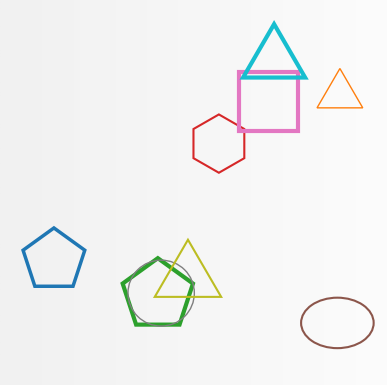[{"shape": "pentagon", "thickness": 2.5, "radius": 0.42, "center": [0.139, 0.324]}, {"shape": "triangle", "thickness": 1, "radius": 0.34, "center": [0.877, 0.754]}, {"shape": "pentagon", "thickness": 3, "radius": 0.48, "center": [0.407, 0.234]}, {"shape": "hexagon", "thickness": 1.5, "radius": 0.38, "center": [0.565, 0.627]}, {"shape": "oval", "thickness": 1.5, "radius": 0.47, "center": [0.871, 0.161]}, {"shape": "square", "thickness": 3, "radius": 0.38, "center": [0.692, 0.736]}, {"shape": "circle", "thickness": 1, "radius": 0.43, "center": [0.416, 0.239]}, {"shape": "triangle", "thickness": 1.5, "radius": 0.49, "center": [0.485, 0.278]}, {"shape": "triangle", "thickness": 3, "radius": 0.46, "center": [0.707, 0.845]}]